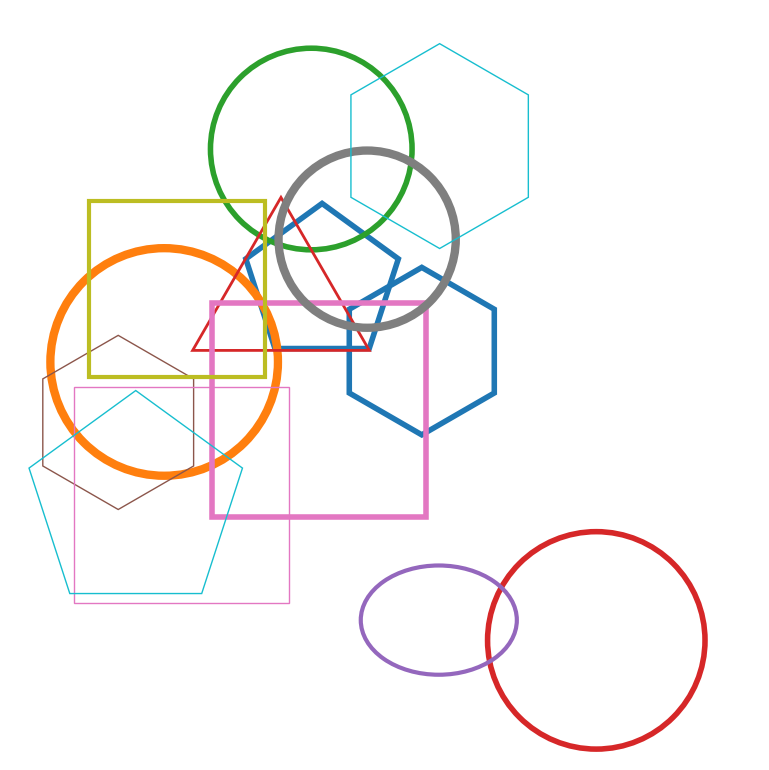[{"shape": "pentagon", "thickness": 2, "radius": 0.52, "center": [0.418, 0.632]}, {"shape": "hexagon", "thickness": 2, "radius": 0.54, "center": [0.548, 0.544]}, {"shape": "circle", "thickness": 3, "radius": 0.74, "center": [0.213, 0.53]}, {"shape": "circle", "thickness": 2, "radius": 0.65, "center": [0.404, 0.806]}, {"shape": "circle", "thickness": 2, "radius": 0.71, "center": [0.774, 0.168]}, {"shape": "triangle", "thickness": 1, "radius": 0.66, "center": [0.365, 0.611]}, {"shape": "oval", "thickness": 1.5, "radius": 0.51, "center": [0.57, 0.195]}, {"shape": "hexagon", "thickness": 0.5, "radius": 0.57, "center": [0.154, 0.451]}, {"shape": "square", "thickness": 0.5, "radius": 0.7, "center": [0.236, 0.357]}, {"shape": "square", "thickness": 2, "radius": 0.69, "center": [0.415, 0.467]}, {"shape": "circle", "thickness": 3, "radius": 0.58, "center": [0.477, 0.689]}, {"shape": "square", "thickness": 1.5, "radius": 0.57, "center": [0.23, 0.625]}, {"shape": "hexagon", "thickness": 0.5, "radius": 0.67, "center": [0.571, 0.81]}, {"shape": "pentagon", "thickness": 0.5, "radius": 0.73, "center": [0.176, 0.347]}]